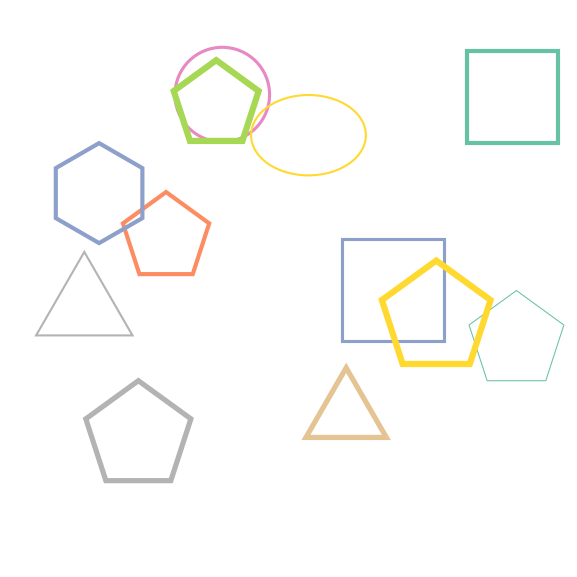[{"shape": "square", "thickness": 2, "radius": 0.39, "center": [0.887, 0.831]}, {"shape": "pentagon", "thickness": 0.5, "radius": 0.43, "center": [0.894, 0.41]}, {"shape": "pentagon", "thickness": 2, "radius": 0.39, "center": [0.288, 0.588]}, {"shape": "square", "thickness": 1.5, "radius": 0.44, "center": [0.68, 0.497]}, {"shape": "hexagon", "thickness": 2, "radius": 0.43, "center": [0.172, 0.665]}, {"shape": "circle", "thickness": 1.5, "radius": 0.41, "center": [0.385, 0.835]}, {"shape": "pentagon", "thickness": 3, "radius": 0.39, "center": [0.374, 0.818]}, {"shape": "oval", "thickness": 1, "radius": 0.5, "center": [0.534, 0.765]}, {"shape": "pentagon", "thickness": 3, "radius": 0.49, "center": [0.755, 0.449]}, {"shape": "triangle", "thickness": 2.5, "radius": 0.4, "center": [0.599, 0.282]}, {"shape": "triangle", "thickness": 1, "radius": 0.48, "center": [0.146, 0.467]}, {"shape": "pentagon", "thickness": 2.5, "radius": 0.48, "center": [0.24, 0.244]}]